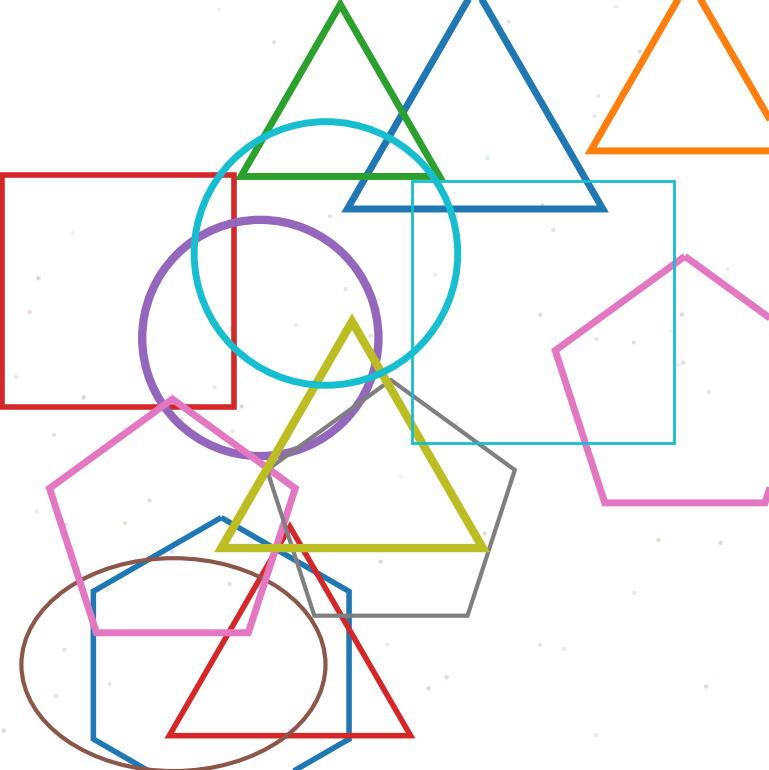[{"shape": "triangle", "thickness": 2.5, "radius": 0.96, "center": [0.617, 0.824]}, {"shape": "hexagon", "thickness": 2, "radius": 0.96, "center": [0.287, 0.136]}, {"shape": "triangle", "thickness": 2.5, "radius": 0.74, "center": [0.895, 0.878]}, {"shape": "triangle", "thickness": 2.5, "radius": 0.74, "center": [0.442, 0.845]}, {"shape": "triangle", "thickness": 2, "radius": 0.9, "center": [0.377, 0.135]}, {"shape": "square", "thickness": 2, "radius": 0.75, "center": [0.153, 0.622]}, {"shape": "circle", "thickness": 3, "radius": 0.77, "center": [0.338, 0.561]}, {"shape": "oval", "thickness": 1.5, "radius": 0.99, "center": [0.225, 0.137]}, {"shape": "pentagon", "thickness": 2.5, "radius": 0.89, "center": [0.889, 0.49]}, {"shape": "pentagon", "thickness": 2.5, "radius": 0.84, "center": [0.224, 0.314]}, {"shape": "pentagon", "thickness": 1.5, "radius": 0.85, "center": [0.508, 0.337]}, {"shape": "triangle", "thickness": 3, "radius": 0.98, "center": [0.457, 0.386]}, {"shape": "square", "thickness": 1, "radius": 0.85, "center": [0.705, 0.594]}, {"shape": "circle", "thickness": 2.5, "radius": 0.86, "center": [0.423, 0.671]}]